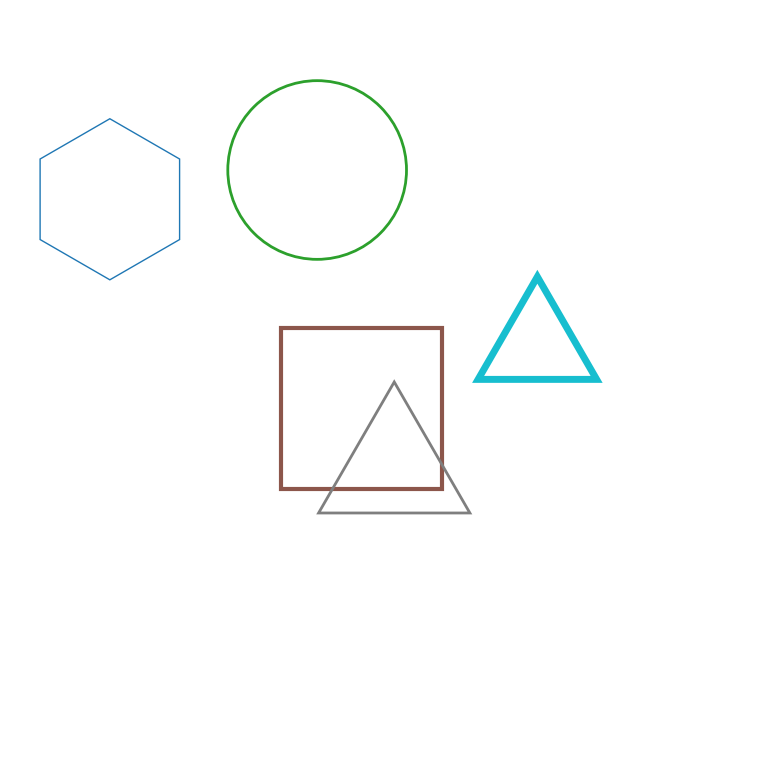[{"shape": "hexagon", "thickness": 0.5, "radius": 0.52, "center": [0.143, 0.741]}, {"shape": "circle", "thickness": 1, "radius": 0.58, "center": [0.412, 0.779]}, {"shape": "square", "thickness": 1.5, "radius": 0.52, "center": [0.469, 0.469]}, {"shape": "triangle", "thickness": 1, "radius": 0.57, "center": [0.512, 0.39]}, {"shape": "triangle", "thickness": 2.5, "radius": 0.44, "center": [0.698, 0.552]}]